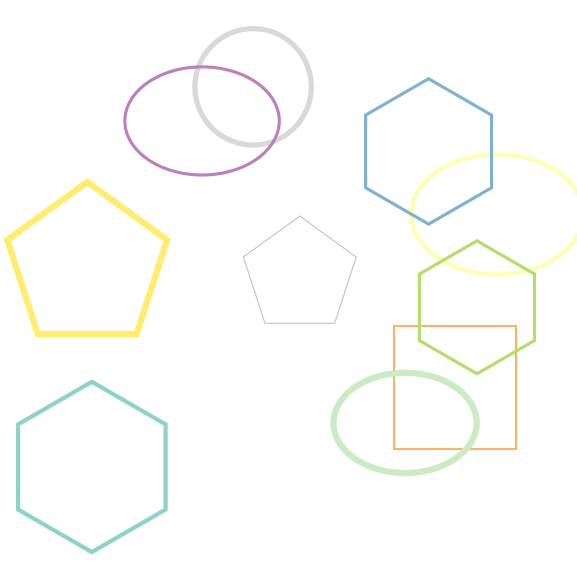[{"shape": "hexagon", "thickness": 2, "radius": 0.74, "center": [0.159, 0.191]}, {"shape": "oval", "thickness": 2, "radius": 0.74, "center": [0.861, 0.628]}, {"shape": "pentagon", "thickness": 0.5, "radius": 0.51, "center": [0.519, 0.522]}, {"shape": "hexagon", "thickness": 1.5, "radius": 0.63, "center": [0.742, 0.737]}, {"shape": "square", "thickness": 1, "radius": 0.53, "center": [0.788, 0.328]}, {"shape": "hexagon", "thickness": 1.5, "radius": 0.58, "center": [0.826, 0.467]}, {"shape": "circle", "thickness": 2.5, "radius": 0.5, "center": [0.438, 0.849]}, {"shape": "oval", "thickness": 1.5, "radius": 0.67, "center": [0.35, 0.79]}, {"shape": "oval", "thickness": 3, "radius": 0.62, "center": [0.701, 0.267]}, {"shape": "pentagon", "thickness": 3, "radius": 0.73, "center": [0.151, 0.539]}]